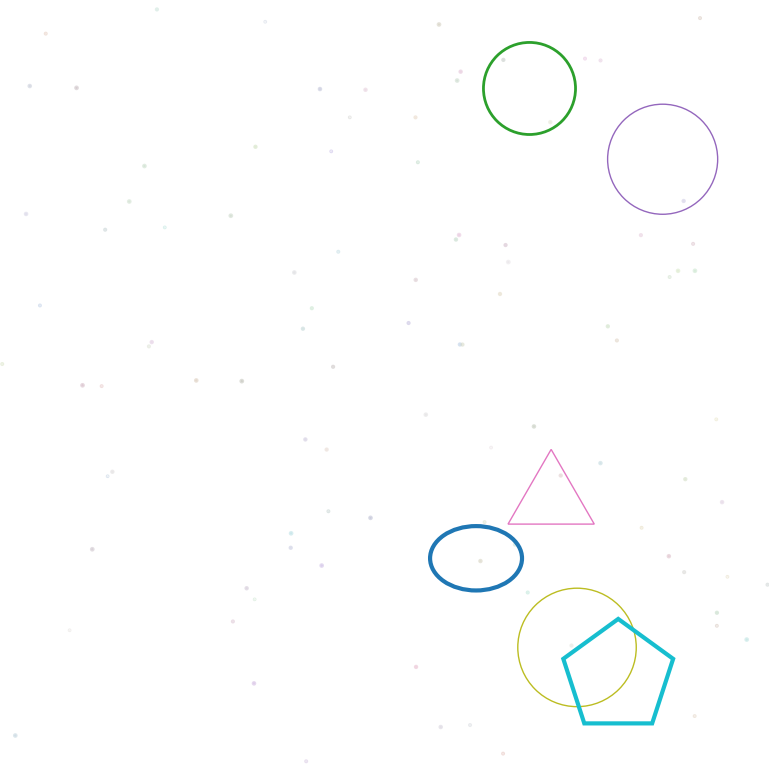[{"shape": "oval", "thickness": 1.5, "radius": 0.3, "center": [0.618, 0.275]}, {"shape": "circle", "thickness": 1, "radius": 0.3, "center": [0.688, 0.885]}, {"shape": "circle", "thickness": 0.5, "radius": 0.36, "center": [0.861, 0.793]}, {"shape": "triangle", "thickness": 0.5, "radius": 0.32, "center": [0.716, 0.352]}, {"shape": "circle", "thickness": 0.5, "radius": 0.38, "center": [0.749, 0.159]}, {"shape": "pentagon", "thickness": 1.5, "radius": 0.37, "center": [0.803, 0.121]}]